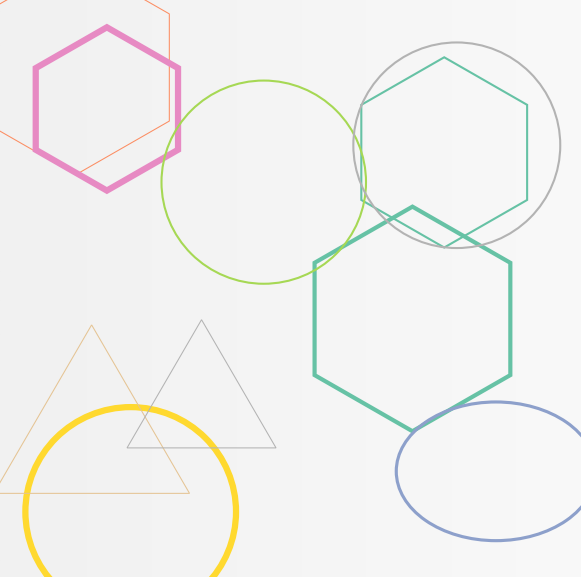[{"shape": "hexagon", "thickness": 2, "radius": 0.97, "center": [0.71, 0.447]}, {"shape": "hexagon", "thickness": 1, "radius": 0.82, "center": [0.764, 0.735]}, {"shape": "hexagon", "thickness": 0.5, "radius": 0.93, "center": [0.131, 0.882]}, {"shape": "oval", "thickness": 1.5, "radius": 0.86, "center": [0.853, 0.183]}, {"shape": "hexagon", "thickness": 3, "radius": 0.71, "center": [0.184, 0.81]}, {"shape": "circle", "thickness": 1, "radius": 0.88, "center": [0.454, 0.684]}, {"shape": "circle", "thickness": 3, "radius": 0.91, "center": [0.225, 0.113]}, {"shape": "triangle", "thickness": 0.5, "radius": 0.97, "center": [0.158, 0.242]}, {"shape": "circle", "thickness": 1, "radius": 0.89, "center": [0.786, 0.748]}, {"shape": "triangle", "thickness": 0.5, "radius": 0.74, "center": [0.347, 0.298]}]